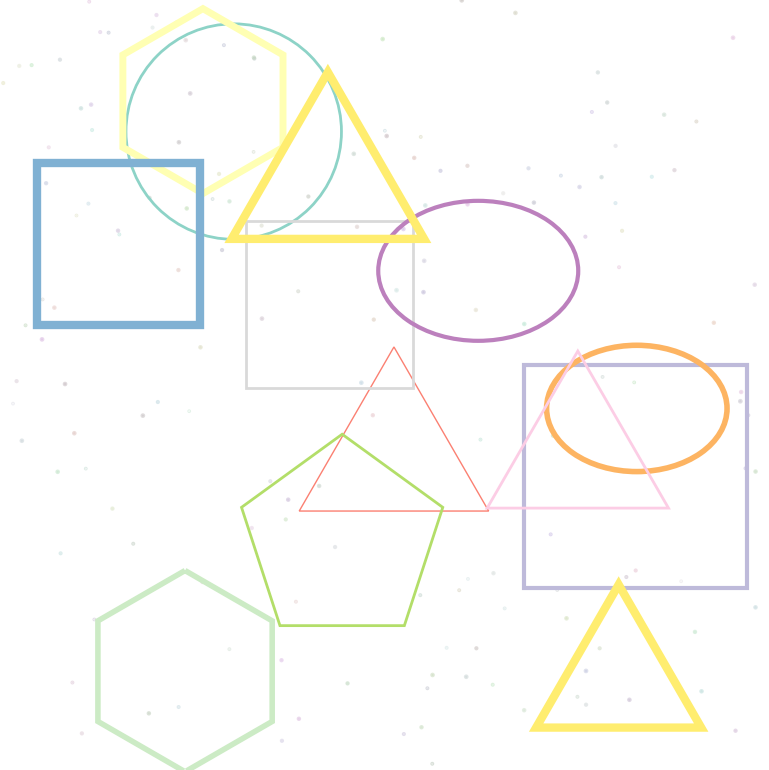[{"shape": "circle", "thickness": 1, "radius": 0.7, "center": [0.304, 0.829]}, {"shape": "hexagon", "thickness": 2.5, "radius": 0.6, "center": [0.264, 0.869]}, {"shape": "square", "thickness": 1.5, "radius": 0.72, "center": [0.825, 0.381]}, {"shape": "triangle", "thickness": 0.5, "radius": 0.71, "center": [0.512, 0.407]}, {"shape": "square", "thickness": 3, "radius": 0.53, "center": [0.154, 0.683]}, {"shape": "oval", "thickness": 2, "radius": 0.59, "center": [0.827, 0.47]}, {"shape": "pentagon", "thickness": 1, "radius": 0.69, "center": [0.444, 0.299]}, {"shape": "triangle", "thickness": 1, "radius": 0.68, "center": [0.75, 0.408]}, {"shape": "square", "thickness": 1, "radius": 0.54, "center": [0.428, 0.605]}, {"shape": "oval", "thickness": 1.5, "radius": 0.65, "center": [0.621, 0.648]}, {"shape": "hexagon", "thickness": 2, "radius": 0.65, "center": [0.24, 0.128]}, {"shape": "triangle", "thickness": 3, "radius": 0.72, "center": [0.426, 0.762]}, {"shape": "triangle", "thickness": 3, "radius": 0.62, "center": [0.803, 0.117]}]